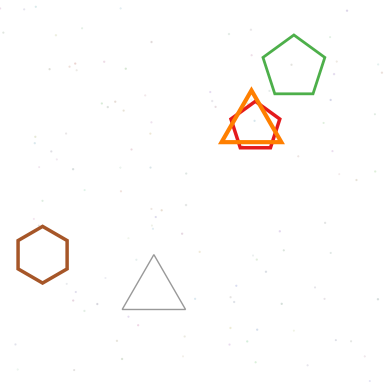[{"shape": "pentagon", "thickness": 2.5, "radius": 0.33, "center": [0.663, 0.67]}, {"shape": "pentagon", "thickness": 2, "radius": 0.42, "center": [0.763, 0.825]}, {"shape": "triangle", "thickness": 3, "radius": 0.45, "center": [0.653, 0.676]}, {"shape": "hexagon", "thickness": 2.5, "radius": 0.37, "center": [0.111, 0.338]}, {"shape": "triangle", "thickness": 1, "radius": 0.48, "center": [0.4, 0.244]}]